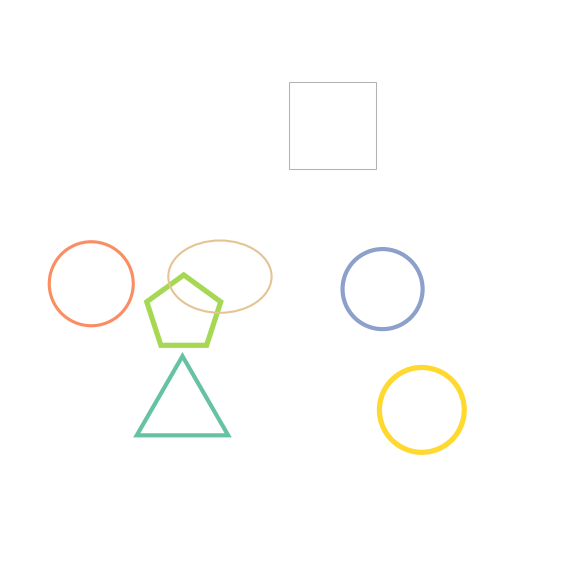[{"shape": "triangle", "thickness": 2, "radius": 0.46, "center": [0.316, 0.291]}, {"shape": "circle", "thickness": 1.5, "radius": 0.36, "center": [0.158, 0.508]}, {"shape": "circle", "thickness": 2, "radius": 0.35, "center": [0.662, 0.499]}, {"shape": "pentagon", "thickness": 2.5, "radius": 0.34, "center": [0.318, 0.456]}, {"shape": "circle", "thickness": 2.5, "radius": 0.37, "center": [0.73, 0.289]}, {"shape": "oval", "thickness": 1, "radius": 0.45, "center": [0.381, 0.52]}, {"shape": "square", "thickness": 0.5, "radius": 0.38, "center": [0.575, 0.781]}]